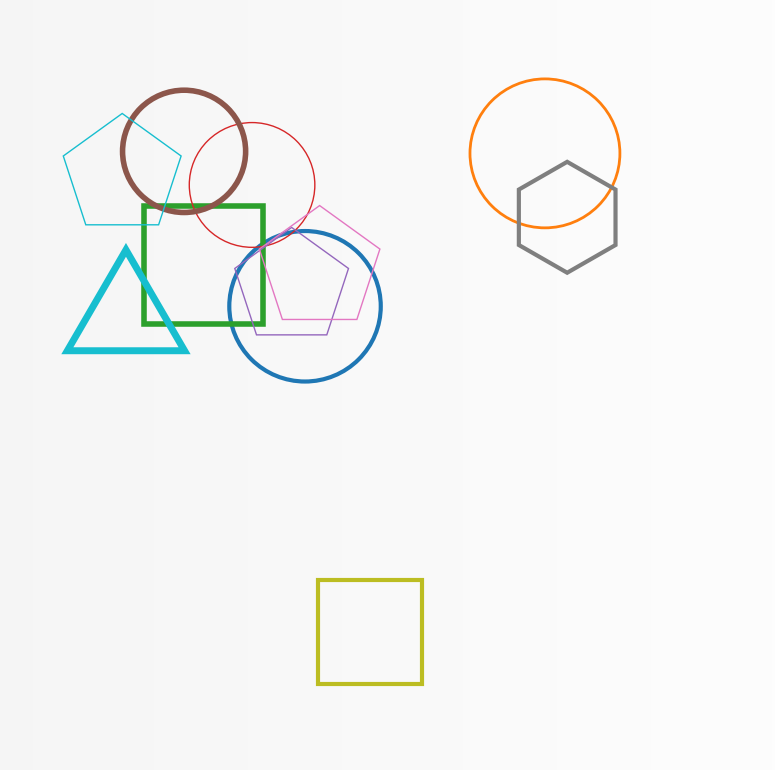[{"shape": "circle", "thickness": 1.5, "radius": 0.49, "center": [0.394, 0.602]}, {"shape": "circle", "thickness": 1, "radius": 0.48, "center": [0.703, 0.801]}, {"shape": "square", "thickness": 2, "radius": 0.38, "center": [0.263, 0.656]}, {"shape": "circle", "thickness": 0.5, "radius": 0.41, "center": [0.325, 0.76]}, {"shape": "pentagon", "thickness": 0.5, "radius": 0.39, "center": [0.376, 0.628]}, {"shape": "circle", "thickness": 2, "radius": 0.4, "center": [0.238, 0.803]}, {"shape": "pentagon", "thickness": 0.5, "radius": 0.41, "center": [0.412, 0.651]}, {"shape": "hexagon", "thickness": 1.5, "radius": 0.36, "center": [0.732, 0.718]}, {"shape": "square", "thickness": 1.5, "radius": 0.34, "center": [0.477, 0.179]}, {"shape": "triangle", "thickness": 2.5, "radius": 0.44, "center": [0.163, 0.588]}, {"shape": "pentagon", "thickness": 0.5, "radius": 0.4, "center": [0.158, 0.773]}]